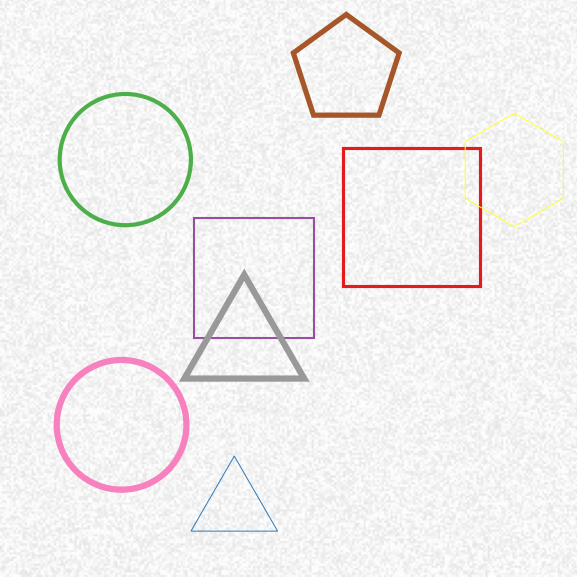[{"shape": "square", "thickness": 1.5, "radius": 0.59, "center": [0.713, 0.623]}, {"shape": "triangle", "thickness": 0.5, "radius": 0.43, "center": [0.406, 0.123]}, {"shape": "circle", "thickness": 2, "radius": 0.57, "center": [0.217, 0.723]}, {"shape": "square", "thickness": 1, "radius": 0.52, "center": [0.44, 0.517]}, {"shape": "hexagon", "thickness": 0.5, "radius": 0.49, "center": [0.891, 0.705]}, {"shape": "pentagon", "thickness": 2.5, "radius": 0.48, "center": [0.6, 0.878]}, {"shape": "circle", "thickness": 3, "radius": 0.56, "center": [0.211, 0.264]}, {"shape": "triangle", "thickness": 3, "radius": 0.6, "center": [0.423, 0.404]}]